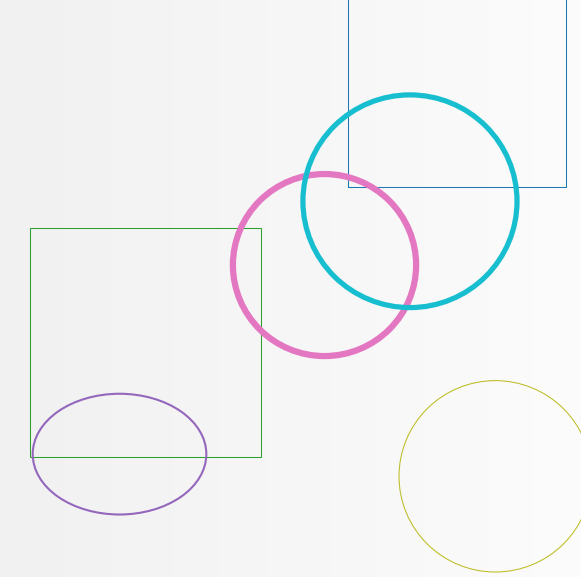[{"shape": "square", "thickness": 0.5, "radius": 0.94, "center": [0.787, 0.862]}, {"shape": "square", "thickness": 0.5, "radius": 0.99, "center": [0.25, 0.406]}, {"shape": "oval", "thickness": 1, "radius": 0.75, "center": [0.206, 0.213]}, {"shape": "circle", "thickness": 3, "radius": 0.79, "center": [0.558, 0.54]}, {"shape": "circle", "thickness": 0.5, "radius": 0.83, "center": [0.852, 0.174]}, {"shape": "circle", "thickness": 2.5, "radius": 0.92, "center": [0.705, 0.651]}]